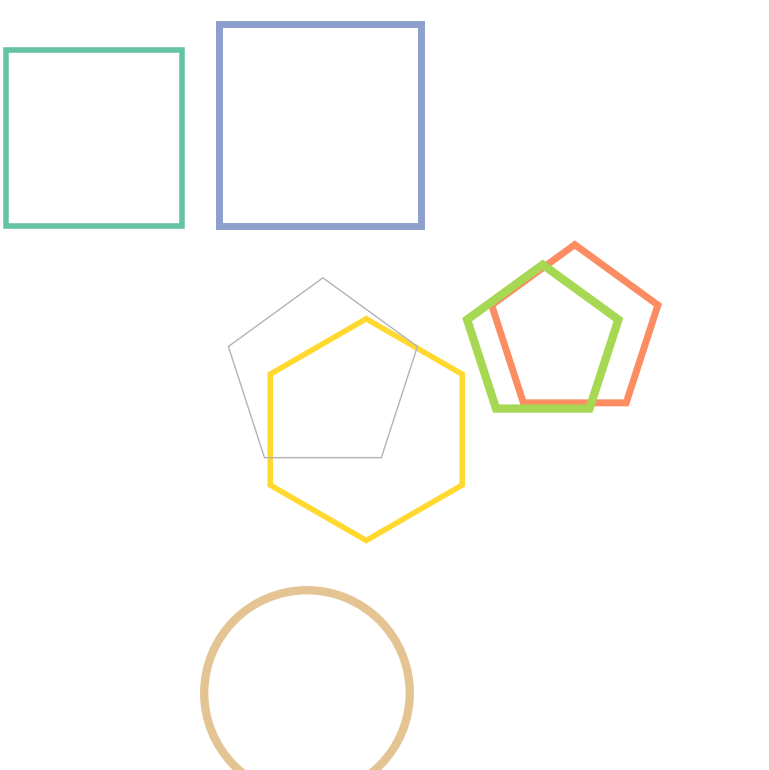[{"shape": "square", "thickness": 2, "radius": 0.57, "center": [0.122, 0.821]}, {"shape": "pentagon", "thickness": 2.5, "radius": 0.57, "center": [0.746, 0.569]}, {"shape": "square", "thickness": 2.5, "radius": 0.66, "center": [0.416, 0.837]}, {"shape": "pentagon", "thickness": 3, "radius": 0.52, "center": [0.705, 0.553]}, {"shape": "hexagon", "thickness": 2, "radius": 0.72, "center": [0.476, 0.442]}, {"shape": "circle", "thickness": 3, "radius": 0.67, "center": [0.399, 0.1]}, {"shape": "pentagon", "thickness": 0.5, "radius": 0.65, "center": [0.419, 0.51]}]